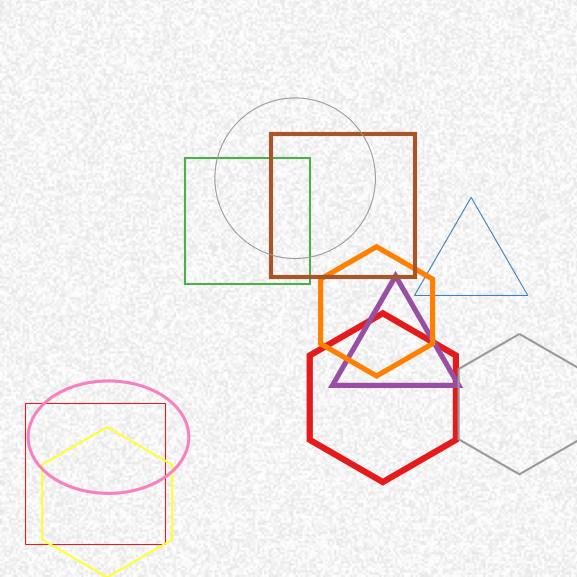[{"shape": "hexagon", "thickness": 3, "radius": 0.73, "center": [0.663, 0.311]}, {"shape": "square", "thickness": 0.5, "radius": 0.61, "center": [0.165, 0.179]}, {"shape": "triangle", "thickness": 0.5, "radius": 0.57, "center": [0.816, 0.544]}, {"shape": "square", "thickness": 1, "radius": 0.54, "center": [0.428, 0.616]}, {"shape": "triangle", "thickness": 2.5, "radius": 0.63, "center": [0.685, 0.395]}, {"shape": "hexagon", "thickness": 2.5, "radius": 0.56, "center": [0.652, 0.46]}, {"shape": "hexagon", "thickness": 1, "radius": 0.65, "center": [0.186, 0.13]}, {"shape": "square", "thickness": 2, "radius": 0.62, "center": [0.594, 0.643]}, {"shape": "oval", "thickness": 1.5, "radius": 0.7, "center": [0.188, 0.242]}, {"shape": "hexagon", "thickness": 1, "radius": 0.61, "center": [0.899, 0.299]}, {"shape": "circle", "thickness": 0.5, "radius": 0.7, "center": [0.511, 0.691]}]